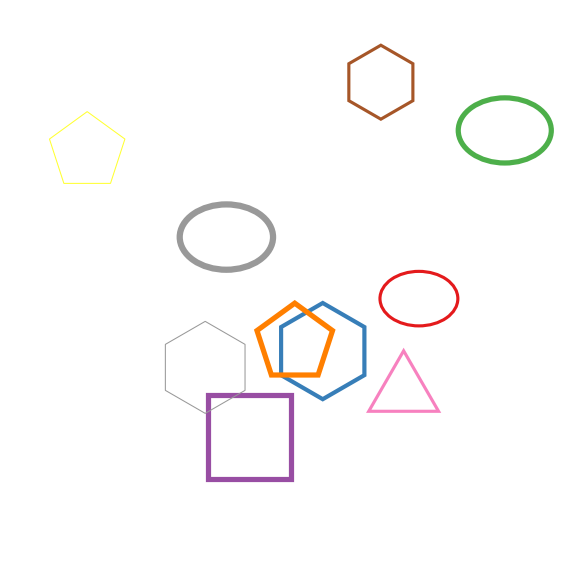[{"shape": "oval", "thickness": 1.5, "radius": 0.34, "center": [0.725, 0.482]}, {"shape": "hexagon", "thickness": 2, "radius": 0.42, "center": [0.559, 0.391]}, {"shape": "oval", "thickness": 2.5, "radius": 0.4, "center": [0.874, 0.773]}, {"shape": "square", "thickness": 2.5, "radius": 0.36, "center": [0.432, 0.242]}, {"shape": "pentagon", "thickness": 2.5, "radius": 0.34, "center": [0.51, 0.405]}, {"shape": "pentagon", "thickness": 0.5, "radius": 0.34, "center": [0.151, 0.737]}, {"shape": "hexagon", "thickness": 1.5, "radius": 0.32, "center": [0.66, 0.857]}, {"shape": "triangle", "thickness": 1.5, "radius": 0.35, "center": [0.699, 0.322]}, {"shape": "oval", "thickness": 3, "radius": 0.4, "center": [0.392, 0.589]}, {"shape": "hexagon", "thickness": 0.5, "radius": 0.4, "center": [0.355, 0.363]}]